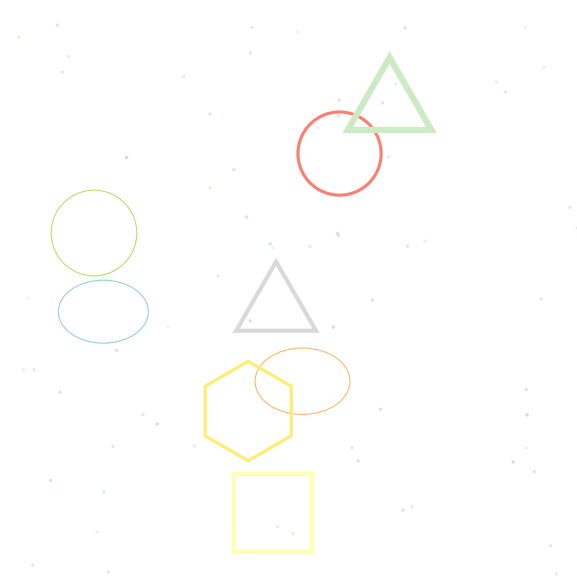[{"shape": "oval", "thickness": 0.5, "radius": 0.39, "center": [0.179, 0.459]}, {"shape": "square", "thickness": 2, "radius": 0.34, "center": [0.473, 0.111]}, {"shape": "circle", "thickness": 1.5, "radius": 0.36, "center": [0.588, 0.733]}, {"shape": "oval", "thickness": 0.5, "radius": 0.41, "center": [0.524, 0.339]}, {"shape": "circle", "thickness": 0.5, "radius": 0.37, "center": [0.163, 0.596]}, {"shape": "triangle", "thickness": 2, "radius": 0.4, "center": [0.478, 0.466]}, {"shape": "triangle", "thickness": 3, "radius": 0.42, "center": [0.675, 0.816]}, {"shape": "hexagon", "thickness": 1.5, "radius": 0.43, "center": [0.43, 0.287]}]